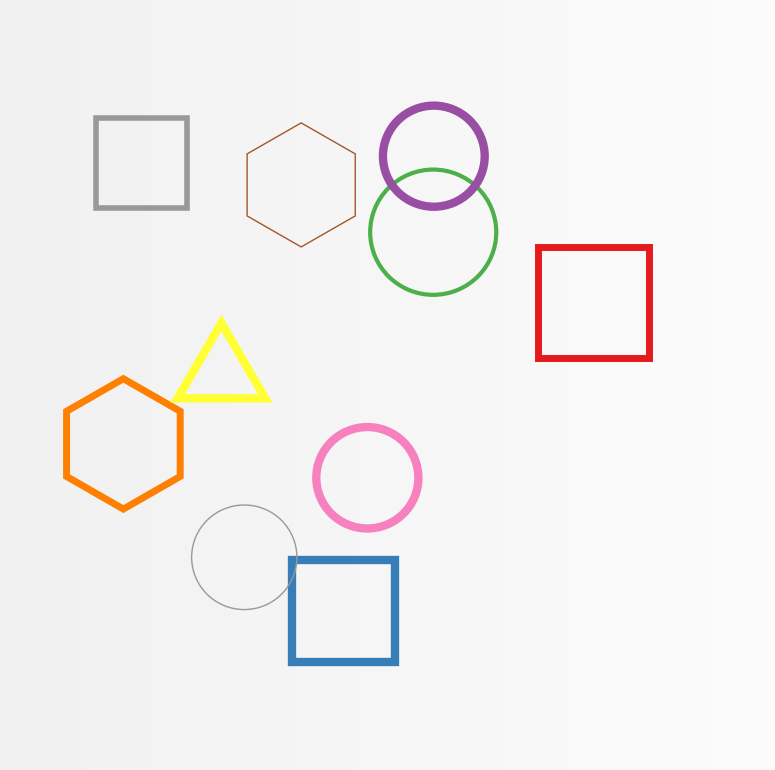[{"shape": "square", "thickness": 2.5, "radius": 0.36, "center": [0.766, 0.607]}, {"shape": "square", "thickness": 3, "radius": 0.33, "center": [0.443, 0.207]}, {"shape": "circle", "thickness": 1.5, "radius": 0.41, "center": [0.559, 0.698]}, {"shape": "circle", "thickness": 3, "radius": 0.33, "center": [0.56, 0.797]}, {"shape": "hexagon", "thickness": 2.5, "radius": 0.42, "center": [0.159, 0.424]}, {"shape": "triangle", "thickness": 3, "radius": 0.33, "center": [0.286, 0.515]}, {"shape": "hexagon", "thickness": 0.5, "radius": 0.4, "center": [0.389, 0.76]}, {"shape": "circle", "thickness": 3, "radius": 0.33, "center": [0.474, 0.38]}, {"shape": "square", "thickness": 2, "radius": 0.29, "center": [0.183, 0.789]}, {"shape": "circle", "thickness": 0.5, "radius": 0.34, "center": [0.315, 0.276]}]